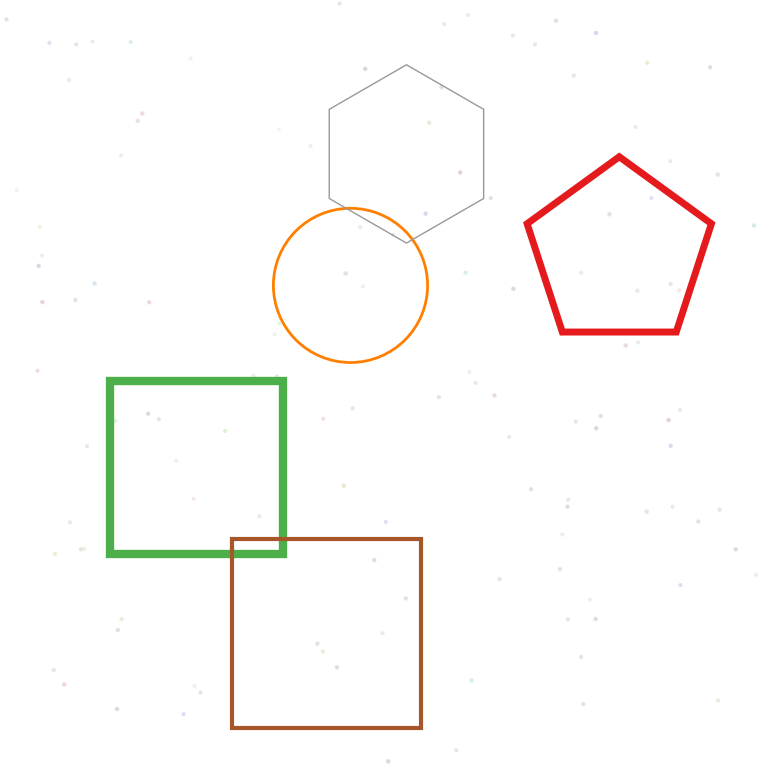[{"shape": "pentagon", "thickness": 2.5, "radius": 0.63, "center": [0.804, 0.671]}, {"shape": "square", "thickness": 3, "radius": 0.56, "center": [0.255, 0.393]}, {"shape": "circle", "thickness": 1, "radius": 0.5, "center": [0.455, 0.629]}, {"shape": "square", "thickness": 1.5, "radius": 0.61, "center": [0.424, 0.178]}, {"shape": "hexagon", "thickness": 0.5, "radius": 0.58, "center": [0.528, 0.8]}]